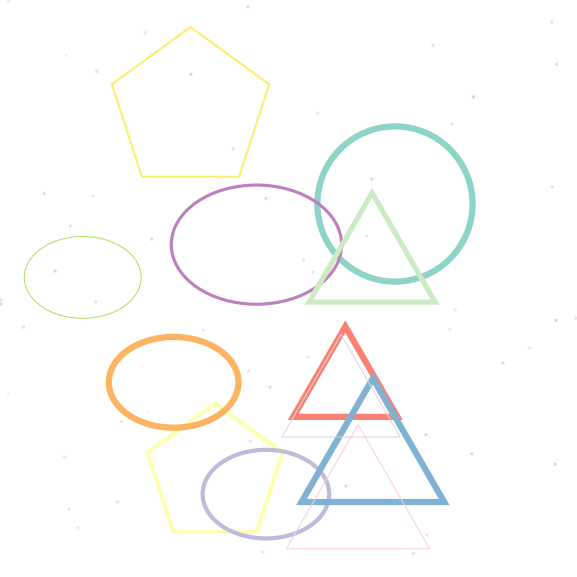[{"shape": "circle", "thickness": 3, "radius": 0.67, "center": [0.684, 0.646]}, {"shape": "pentagon", "thickness": 2, "radius": 0.61, "center": [0.372, 0.178]}, {"shape": "oval", "thickness": 2, "radius": 0.55, "center": [0.46, 0.143]}, {"shape": "triangle", "thickness": 3, "radius": 0.52, "center": [0.598, 0.329]}, {"shape": "triangle", "thickness": 3, "radius": 0.71, "center": [0.646, 0.201]}, {"shape": "oval", "thickness": 3, "radius": 0.56, "center": [0.301, 0.337]}, {"shape": "oval", "thickness": 0.5, "radius": 0.51, "center": [0.143, 0.519]}, {"shape": "triangle", "thickness": 0.5, "radius": 0.72, "center": [0.62, 0.121]}, {"shape": "triangle", "thickness": 0.5, "radius": 0.59, "center": [0.591, 0.302]}, {"shape": "oval", "thickness": 1.5, "radius": 0.74, "center": [0.444, 0.576]}, {"shape": "triangle", "thickness": 2.5, "radius": 0.63, "center": [0.644, 0.539]}, {"shape": "pentagon", "thickness": 1, "radius": 0.72, "center": [0.33, 0.809]}]